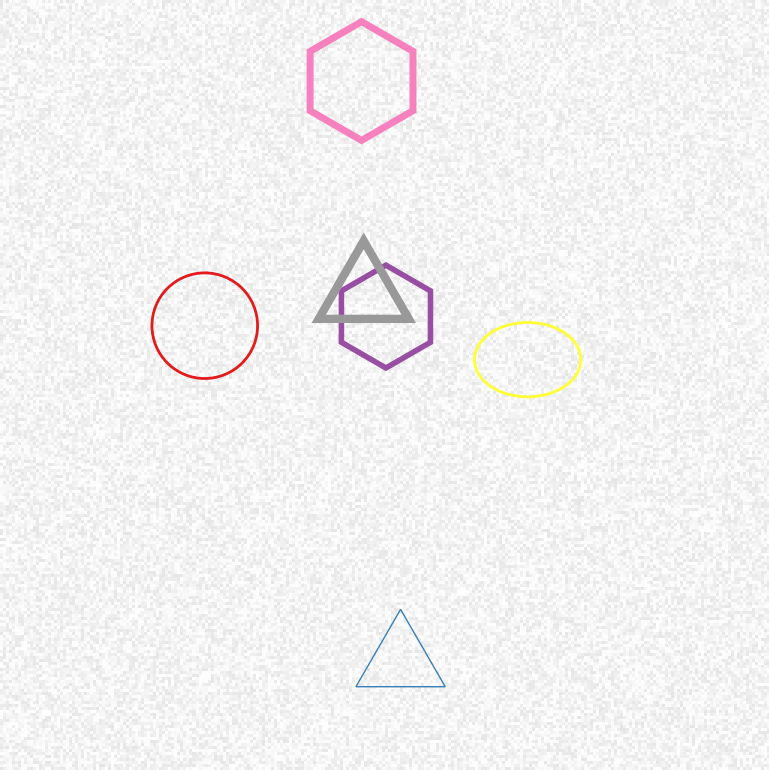[{"shape": "circle", "thickness": 1, "radius": 0.34, "center": [0.266, 0.577]}, {"shape": "triangle", "thickness": 0.5, "radius": 0.33, "center": [0.52, 0.142]}, {"shape": "hexagon", "thickness": 2, "radius": 0.33, "center": [0.501, 0.589]}, {"shape": "oval", "thickness": 1, "radius": 0.35, "center": [0.685, 0.533]}, {"shape": "hexagon", "thickness": 2.5, "radius": 0.39, "center": [0.47, 0.895]}, {"shape": "triangle", "thickness": 3, "radius": 0.34, "center": [0.472, 0.62]}]